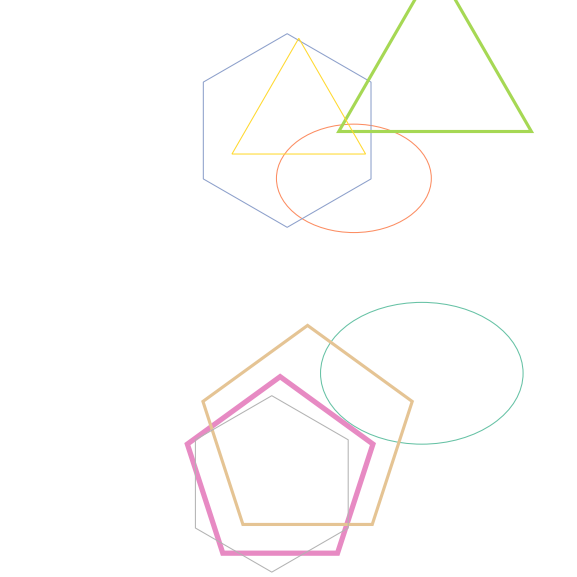[{"shape": "oval", "thickness": 0.5, "radius": 0.88, "center": [0.73, 0.353]}, {"shape": "oval", "thickness": 0.5, "radius": 0.67, "center": [0.613, 0.69]}, {"shape": "hexagon", "thickness": 0.5, "radius": 0.84, "center": [0.497, 0.773]}, {"shape": "pentagon", "thickness": 2.5, "radius": 0.84, "center": [0.485, 0.178]}, {"shape": "triangle", "thickness": 1.5, "radius": 0.96, "center": [0.753, 0.868]}, {"shape": "triangle", "thickness": 0.5, "radius": 0.67, "center": [0.517, 0.799]}, {"shape": "pentagon", "thickness": 1.5, "radius": 0.95, "center": [0.533, 0.245]}, {"shape": "hexagon", "thickness": 0.5, "radius": 0.76, "center": [0.471, 0.161]}]